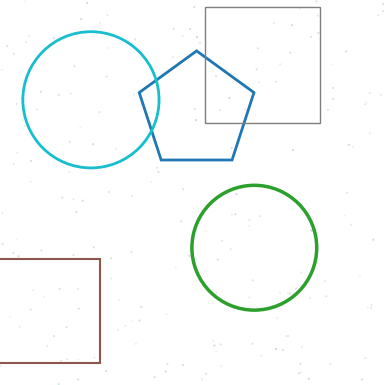[{"shape": "pentagon", "thickness": 2, "radius": 0.78, "center": [0.511, 0.711]}, {"shape": "circle", "thickness": 2.5, "radius": 0.81, "center": [0.661, 0.357]}, {"shape": "square", "thickness": 1.5, "radius": 0.68, "center": [0.125, 0.192]}, {"shape": "square", "thickness": 1, "radius": 0.75, "center": [0.682, 0.832]}, {"shape": "circle", "thickness": 2, "radius": 0.88, "center": [0.236, 0.741]}]